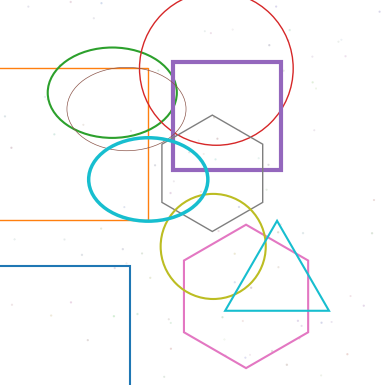[{"shape": "square", "thickness": 1.5, "radius": 0.9, "center": [0.156, 0.128]}, {"shape": "square", "thickness": 1, "radius": 0.99, "center": [0.186, 0.626]}, {"shape": "oval", "thickness": 1.5, "radius": 0.84, "center": [0.292, 0.759]}, {"shape": "circle", "thickness": 1, "radius": 1.0, "center": [0.562, 0.822]}, {"shape": "square", "thickness": 3, "radius": 0.7, "center": [0.59, 0.7]}, {"shape": "oval", "thickness": 0.5, "radius": 0.77, "center": [0.329, 0.717]}, {"shape": "hexagon", "thickness": 1.5, "radius": 0.93, "center": [0.639, 0.23]}, {"shape": "hexagon", "thickness": 1, "radius": 0.76, "center": [0.551, 0.55]}, {"shape": "circle", "thickness": 1.5, "radius": 0.68, "center": [0.554, 0.36]}, {"shape": "triangle", "thickness": 1.5, "radius": 0.78, "center": [0.72, 0.271]}, {"shape": "oval", "thickness": 2.5, "radius": 0.77, "center": [0.385, 0.534]}]